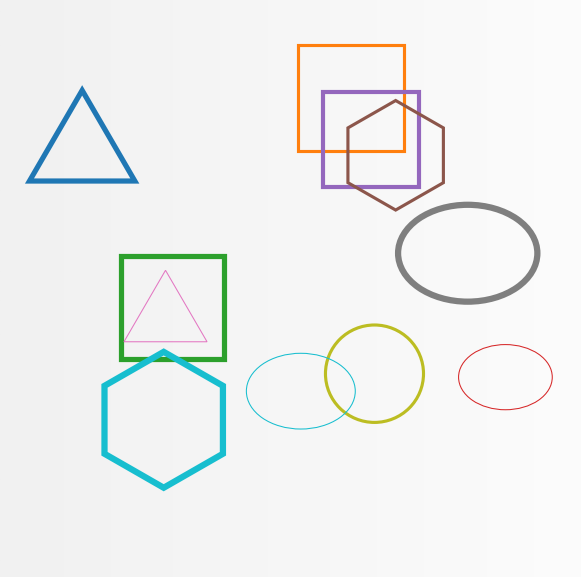[{"shape": "triangle", "thickness": 2.5, "radius": 0.52, "center": [0.141, 0.738]}, {"shape": "square", "thickness": 1.5, "radius": 0.46, "center": [0.603, 0.829]}, {"shape": "square", "thickness": 2.5, "radius": 0.44, "center": [0.297, 0.467]}, {"shape": "oval", "thickness": 0.5, "radius": 0.4, "center": [0.87, 0.346]}, {"shape": "square", "thickness": 2, "radius": 0.41, "center": [0.638, 0.757]}, {"shape": "hexagon", "thickness": 1.5, "radius": 0.47, "center": [0.681, 0.73]}, {"shape": "triangle", "thickness": 0.5, "radius": 0.41, "center": [0.285, 0.449]}, {"shape": "oval", "thickness": 3, "radius": 0.6, "center": [0.805, 0.561]}, {"shape": "circle", "thickness": 1.5, "radius": 0.42, "center": [0.644, 0.352]}, {"shape": "oval", "thickness": 0.5, "radius": 0.47, "center": [0.518, 0.322]}, {"shape": "hexagon", "thickness": 3, "radius": 0.59, "center": [0.282, 0.272]}]